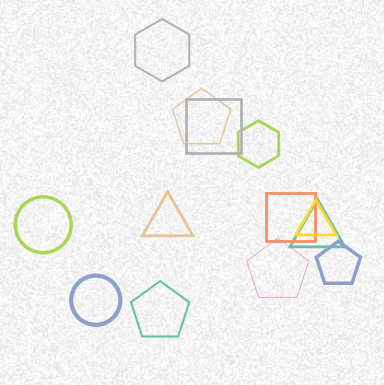[{"shape": "triangle", "thickness": 2, "radius": 0.41, "center": [0.825, 0.4]}, {"shape": "pentagon", "thickness": 1.5, "radius": 0.4, "center": [0.416, 0.19]}, {"shape": "square", "thickness": 2, "radius": 0.32, "center": [0.754, 0.436]}, {"shape": "pentagon", "thickness": 2.5, "radius": 0.3, "center": [0.879, 0.313]}, {"shape": "circle", "thickness": 3, "radius": 0.32, "center": [0.249, 0.22]}, {"shape": "pentagon", "thickness": 0.5, "radius": 0.42, "center": [0.722, 0.296]}, {"shape": "circle", "thickness": 2.5, "radius": 0.36, "center": [0.112, 0.416]}, {"shape": "hexagon", "thickness": 2, "radius": 0.3, "center": [0.671, 0.626]}, {"shape": "triangle", "thickness": 2, "radius": 0.3, "center": [0.821, 0.42]}, {"shape": "triangle", "thickness": 2, "radius": 0.38, "center": [0.436, 0.426]}, {"shape": "pentagon", "thickness": 1, "radius": 0.4, "center": [0.524, 0.691]}, {"shape": "square", "thickness": 2, "radius": 0.35, "center": [0.554, 0.673]}, {"shape": "hexagon", "thickness": 1.5, "radius": 0.41, "center": [0.421, 0.87]}]